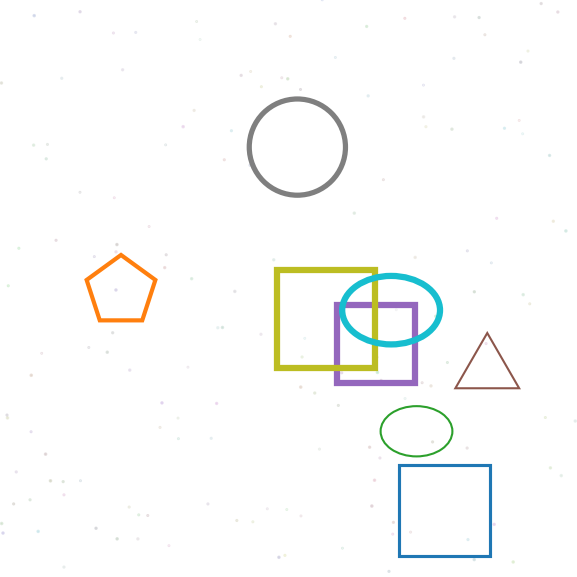[{"shape": "square", "thickness": 1.5, "radius": 0.4, "center": [0.769, 0.115]}, {"shape": "pentagon", "thickness": 2, "radius": 0.31, "center": [0.21, 0.495]}, {"shape": "oval", "thickness": 1, "radius": 0.31, "center": [0.721, 0.252]}, {"shape": "square", "thickness": 3, "radius": 0.34, "center": [0.651, 0.404]}, {"shape": "triangle", "thickness": 1, "radius": 0.32, "center": [0.844, 0.359]}, {"shape": "circle", "thickness": 2.5, "radius": 0.42, "center": [0.515, 0.744]}, {"shape": "square", "thickness": 3, "radius": 0.43, "center": [0.564, 0.447]}, {"shape": "oval", "thickness": 3, "radius": 0.42, "center": [0.677, 0.462]}]